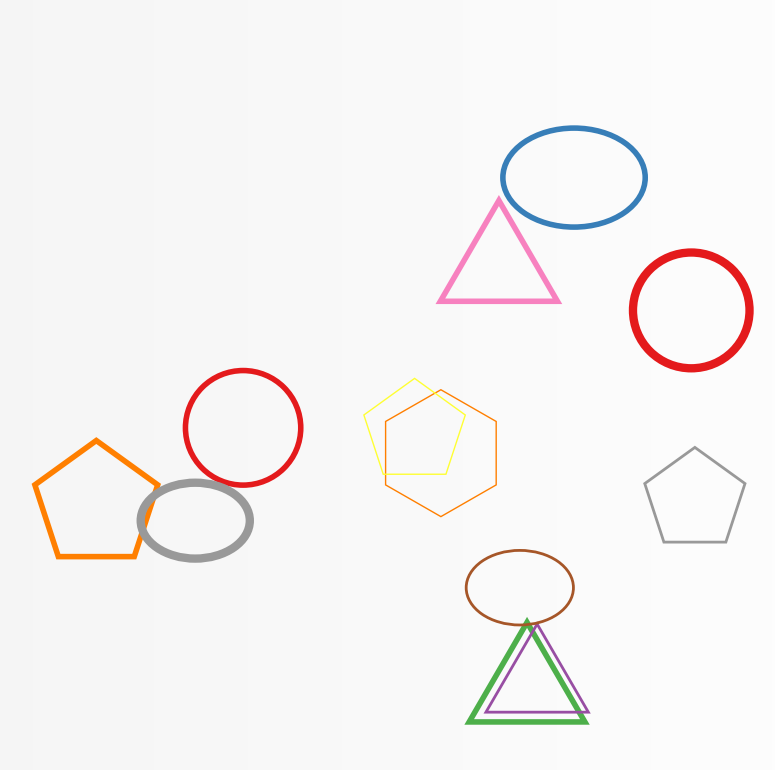[{"shape": "circle", "thickness": 3, "radius": 0.38, "center": [0.892, 0.597]}, {"shape": "circle", "thickness": 2, "radius": 0.37, "center": [0.314, 0.444]}, {"shape": "oval", "thickness": 2, "radius": 0.46, "center": [0.741, 0.769]}, {"shape": "triangle", "thickness": 2, "radius": 0.43, "center": [0.68, 0.106]}, {"shape": "triangle", "thickness": 1, "radius": 0.38, "center": [0.693, 0.113]}, {"shape": "pentagon", "thickness": 2, "radius": 0.42, "center": [0.124, 0.345]}, {"shape": "hexagon", "thickness": 0.5, "radius": 0.41, "center": [0.569, 0.411]}, {"shape": "pentagon", "thickness": 0.5, "radius": 0.34, "center": [0.535, 0.44]}, {"shape": "oval", "thickness": 1, "radius": 0.35, "center": [0.671, 0.237]}, {"shape": "triangle", "thickness": 2, "radius": 0.44, "center": [0.644, 0.652]}, {"shape": "oval", "thickness": 3, "radius": 0.35, "center": [0.252, 0.324]}, {"shape": "pentagon", "thickness": 1, "radius": 0.34, "center": [0.897, 0.351]}]